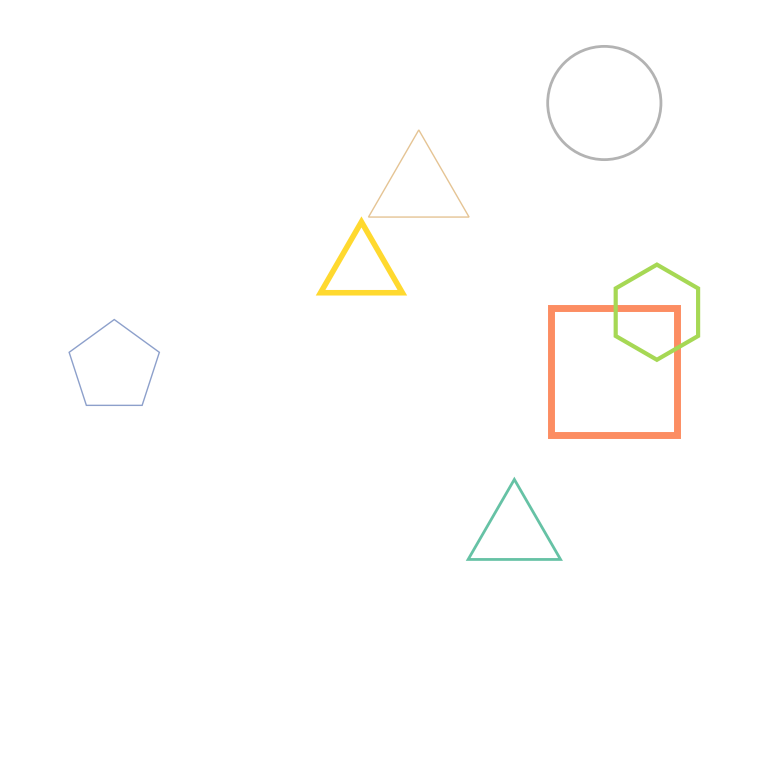[{"shape": "triangle", "thickness": 1, "radius": 0.35, "center": [0.668, 0.308]}, {"shape": "square", "thickness": 2.5, "radius": 0.41, "center": [0.798, 0.518]}, {"shape": "pentagon", "thickness": 0.5, "radius": 0.31, "center": [0.148, 0.523]}, {"shape": "hexagon", "thickness": 1.5, "radius": 0.31, "center": [0.853, 0.595]}, {"shape": "triangle", "thickness": 2, "radius": 0.31, "center": [0.469, 0.65]}, {"shape": "triangle", "thickness": 0.5, "radius": 0.38, "center": [0.544, 0.756]}, {"shape": "circle", "thickness": 1, "radius": 0.37, "center": [0.785, 0.866]}]